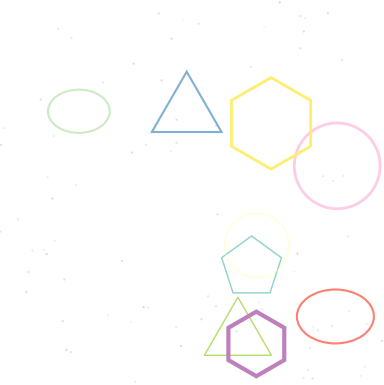[{"shape": "pentagon", "thickness": 1, "radius": 0.41, "center": [0.653, 0.305]}, {"shape": "circle", "thickness": 0.5, "radius": 0.42, "center": [0.667, 0.362]}, {"shape": "oval", "thickness": 1.5, "radius": 0.5, "center": [0.871, 0.178]}, {"shape": "triangle", "thickness": 1.5, "radius": 0.52, "center": [0.485, 0.709]}, {"shape": "triangle", "thickness": 1, "radius": 0.5, "center": [0.618, 0.127]}, {"shape": "circle", "thickness": 2, "radius": 0.56, "center": [0.876, 0.569]}, {"shape": "hexagon", "thickness": 3, "radius": 0.42, "center": [0.666, 0.107]}, {"shape": "oval", "thickness": 1.5, "radius": 0.4, "center": [0.205, 0.711]}, {"shape": "hexagon", "thickness": 2, "radius": 0.59, "center": [0.704, 0.68]}]